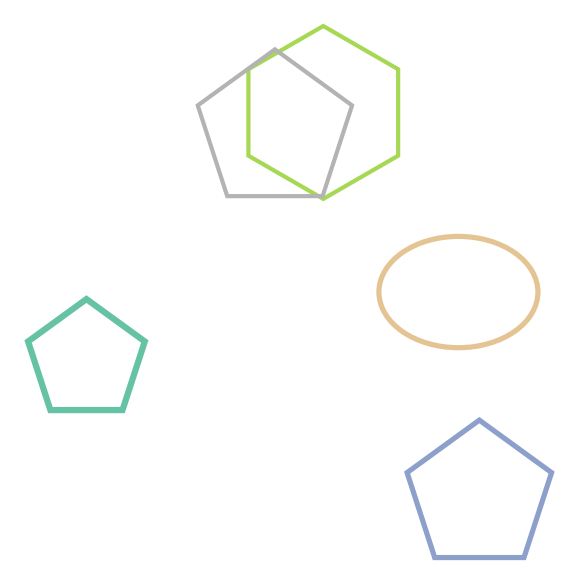[{"shape": "pentagon", "thickness": 3, "radius": 0.53, "center": [0.15, 0.375]}, {"shape": "pentagon", "thickness": 2.5, "radius": 0.66, "center": [0.83, 0.14]}, {"shape": "hexagon", "thickness": 2, "radius": 0.75, "center": [0.56, 0.804]}, {"shape": "oval", "thickness": 2.5, "radius": 0.69, "center": [0.794, 0.493]}, {"shape": "pentagon", "thickness": 2, "radius": 0.7, "center": [0.476, 0.773]}]